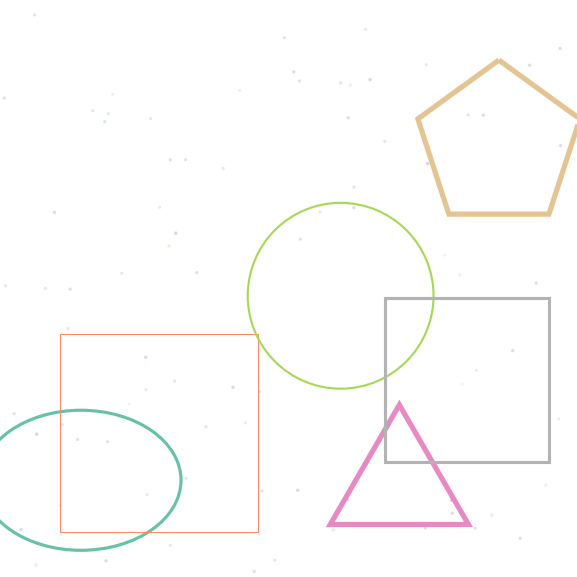[{"shape": "oval", "thickness": 1.5, "radius": 0.87, "center": [0.14, 0.167]}, {"shape": "square", "thickness": 0.5, "radius": 0.86, "center": [0.275, 0.249]}, {"shape": "triangle", "thickness": 2.5, "radius": 0.69, "center": [0.692, 0.16]}, {"shape": "circle", "thickness": 1, "radius": 0.8, "center": [0.59, 0.487]}, {"shape": "pentagon", "thickness": 2.5, "radius": 0.74, "center": [0.864, 0.748]}, {"shape": "square", "thickness": 1.5, "radius": 0.71, "center": [0.809, 0.342]}]